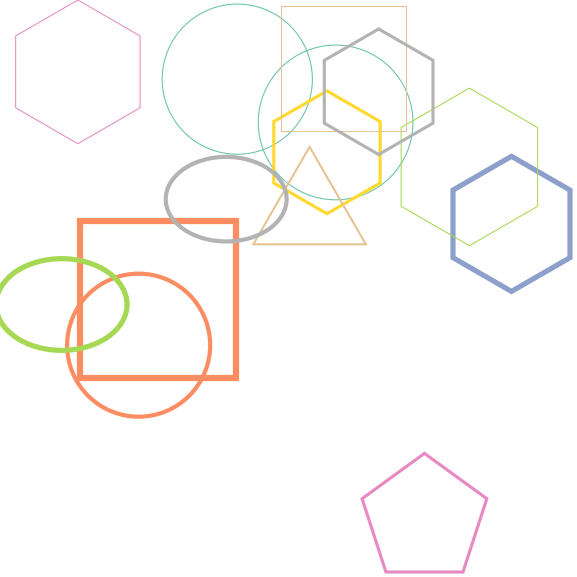[{"shape": "circle", "thickness": 0.5, "radius": 0.67, "center": [0.581, 0.787]}, {"shape": "circle", "thickness": 0.5, "radius": 0.65, "center": [0.411, 0.862]}, {"shape": "circle", "thickness": 2, "radius": 0.62, "center": [0.24, 0.401]}, {"shape": "square", "thickness": 3, "radius": 0.68, "center": [0.273, 0.48]}, {"shape": "hexagon", "thickness": 2.5, "radius": 0.58, "center": [0.886, 0.611]}, {"shape": "hexagon", "thickness": 0.5, "radius": 0.62, "center": [0.135, 0.875]}, {"shape": "pentagon", "thickness": 1.5, "radius": 0.57, "center": [0.735, 0.101]}, {"shape": "oval", "thickness": 2.5, "radius": 0.57, "center": [0.107, 0.472]}, {"shape": "hexagon", "thickness": 0.5, "radius": 0.68, "center": [0.813, 0.71]}, {"shape": "hexagon", "thickness": 1.5, "radius": 0.53, "center": [0.566, 0.735]}, {"shape": "square", "thickness": 0.5, "radius": 0.54, "center": [0.595, 0.88]}, {"shape": "triangle", "thickness": 1, "radius": 0.56, "center": [0.536, 0.632]}, {"shape": "oval", "thickness": 2, "radius": 0.52, "center": [0.392, 0.654]}, {"shape": "hexagon", "thickness": 1.5, "radius": 0.54, "center": [0.656, 0.84]}]